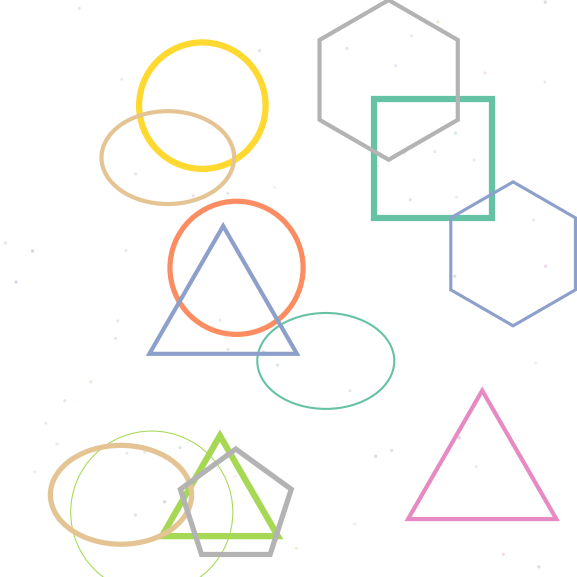[{"shape": "square", "thickness": 3, "radius": 0.51, "center": [0.75, 0.724]}, {"shape": "oval", "thickness": 1, "radius": 0.59, "center": [0.564, 0.374]}, {"shape": "circle", "thickness": 2.5, "radius": 0.58, "center": [0.41, 0.535]}, {"shape": "triangle", "thickness": 2, "radius": 0.74, "center": [0.386, 0.46]}, {"shape": "hexagon", "thickness": 1.5, "radius": 0.62, "center": [0.889, 0.56]}, {"shape": "triangle", "thickness": 2, "radius": 0.74, "center": [0.835, 0.174]}, {"shape": "triangle", "thickness": 3, "radius": 0.58, "center": [0.381, 0.129]}, {"shape": "circle", "thickness": 0.5, "radius": 0.7, "center": [0.263, 0.112]}, {"shape": "circle", "thickness": 3, "radius": 0.55, "center": [0.35, 0.816]}, {"shape": "oval", "thickness": 2.5, "radius": 0.61, "center": [0.21, 0.142]}, {"shape": "oval", "thickness": 2, "radius": 0.57, "center": [0.291, 0.726]}, {"shape": "hexagon", "thickness": 2, "radius": 0.69, "center": [0.673, 0.861]}, {"shape": "pentagon", "thickness": 2.5, "radius": 0.5, "center": [0.408, 0.121]}]